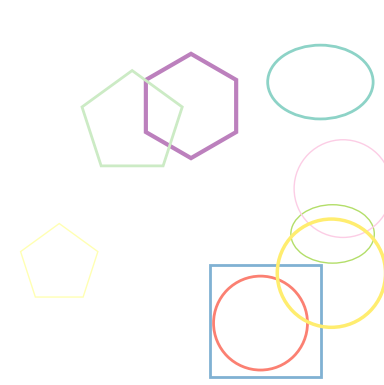[{"shape": "oval", "thickness": 2, "radius": 0.68, "center": [0.832, 0.787]}, {"shape": "pentagon", "thickness": 1, "radius": 0.53, "center": [0.154, 0.314]}, {"shape": "circle", "thickness": 2, "radius": 0.61, "center": [0.677, 0.161]}, {"shape": "square", "thickness": 2, "radius": 0.73, "center": [0.69, 0.167]}, {"shape": "oval", "thickness": 1, "radius": 0.54, "center": [0.864, 0.392]}, {"shape": "circle", "thickness": 1, "radius": 0.63, "center": [0.891, 0.51]}, {"shape": "hexagon", "thickness": 3, "radius": 0.68, "center": [0.496, 0.725]}, {"shape": "pentagon", "thickness": 2, "radius": 0.68, "center": [0.343, 0.68]}, {"shape": "circle", "thickness": 2.5, "radius": 0.7, "center": [0.861, 0.29]}]